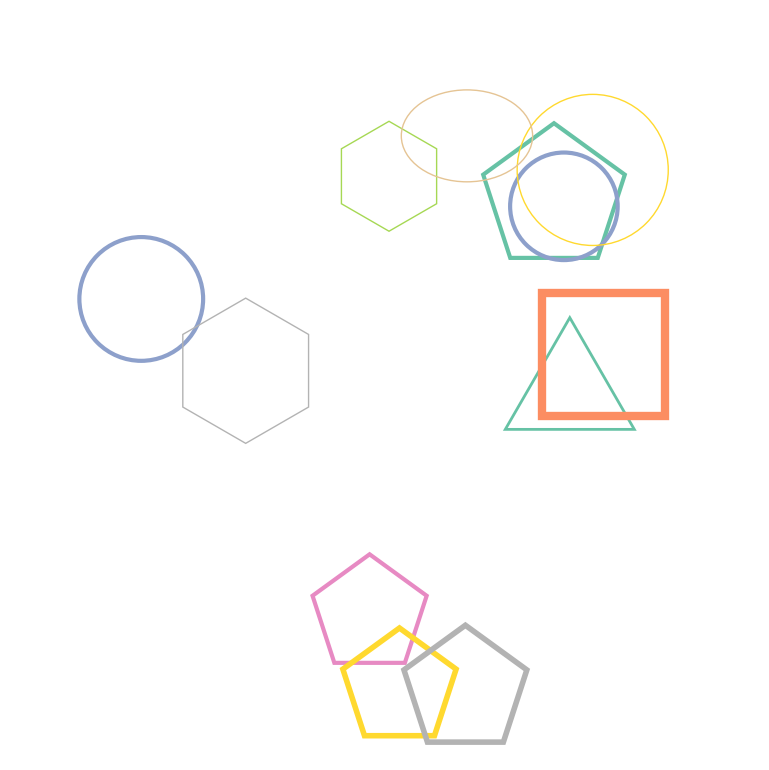[{"shape": "triangle", "thickness": 1, "radius": 0.48, "center": [0.74, 0.491]}, {"shape": "pentagon", "thickness": 1.5, "radius": 0.48, "center": [0.719, 0.743]}, {"shape": "square", "thickness": 3, "radius": 0.4, "center": [0.784, 0.54]}, {"shape": "circle", "thickness": 1.5, "radius": 0.4, "center": [0.183, 0.612]}, {"shape": "circle", "thickness": 1.5, "radius": 0.35, "center": [0.732, 0.732]}, {"shape": "pentagon", "thickness": 1.5, "radius": 0.39, "center": [0.48, 0.202]}, {"shape": "hexagon", "thickness": 0.5, "radius": 0.36, "center": [0.505, 0.771]}, {"shape": "circle", "thickness": 0.5, "radius": 0.49, "center": [0.77, 0.779]}, {"shape": "pentagon", "thickness": 2, "radius": 0.39, "center": [0.519, 0.107]}, {"shape": "oval", "thickness": 0.5, "radius": 0.43, "center": [0.606, 0.824]}, {"shape": "hexagon", "thickness": 0.5, "radius": 0.47, "center": [0.319, 0.519]}, {"shape": "pentagon", "thickness": 2, "radius": 0.42, "center": [0.604, 0.104]}]